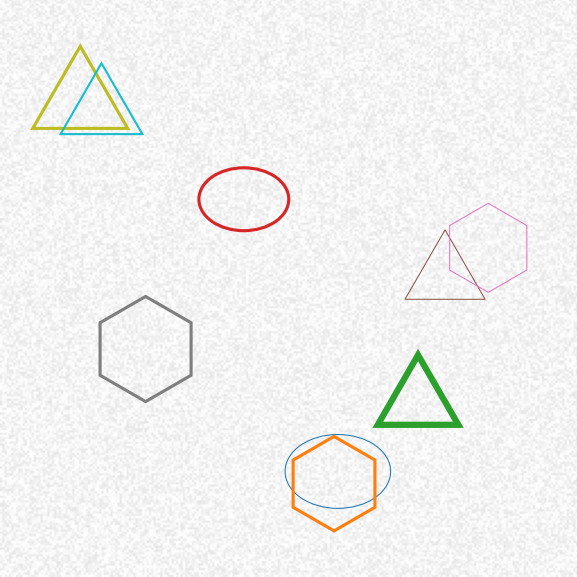[{"shape": "oval", "thickness": 0.5, "radius": 0.46, "center": [0.585, 0.183]}, {"shape": "hexagon", "thickness": 1.5, "radius": 0.41, "center": [0.578, 0.162]}, {"shape": "triangle", "thickness": 3, "radius": 0.4, "center": [0.724, 0.304]}, {"shape": "oval", "thickness": 1.5, "radius": 0.39, "center": [0.422, 0.654]}, {"shape": "triangle", "thickness": 0.5, "radius": 0.4, "center": [0.771, 0.521]}, {"shape": "hexagon", "thickness": 0.5, "radius": 0.39, "center": [0.845, 0.57]}, {"shape": "hexagon", "thickness": 1.5, "radius": 0.45, "center": [0.252, 0.395]}, {"shape": "triangle", "thickness": 1.5, "radius": 0.47, "center": [0.139, 0.824]}, {"shape": "triangle", "thickness": 1, "radius": 0.41, "center": [0.176, 0.808]}]